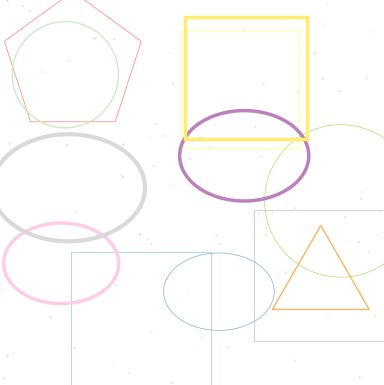[{"shape": "square", "thickness": 0.5, "radius": 0.91, "center": [0.367, 0.165]}, {"shape": "square", "thickness": 1, "radius": 0.76, "center": [0.623, 0.769]}, {"shape": "square", "thickness": 0.5, "radius": 0.85, "center": [0.831, 0.284]}, {"shape": "pentagon", "thickness": 0.5, "radius": 0.94, "center": [0.189, 0.835]}, {"shape": "oval", "thickness": 0.5, "radius": 0.72, "center": [0.569, 0.242]}, {"shape": "triangle", "thickness": 1, "radius": 0.73, "center": [0.833, 0.269]}, {"shape": "circle", "thickness": 0.5, "radius": 0.99, "center": [0.885, 0.478]}, {"shape": "oval", "thickness": 2.5, "radius": 0.75, "center": [0.159, 0.316]}, {"shape": "oval", "thickness": 3, "radius": 0.99, "center": [0.178, 0.512]}, {"shape": "oval", "thickness": 2.5, "radius": 0.84, "center": [0.634, 0.595]}, {"shape": "circle", "thickness": 1, "radius": 0.69, "center": [0.17, 0.806]}, {"shape": "square", "thickness": 2.5, "radius": 0.79, "center": [0.639, 0.797]}]